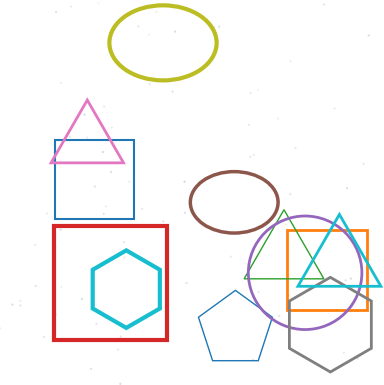[{"shape": "square", "thickness": 1.5, "radius": 0.51, "center": [0.245, 0.535]}, {"shape": "pentagon", "thickness": 1, "radius": 0.5, "center": [0.611, 0.145]}, {"shape": "square", "thickness": 2, "radius": 0.52, "center": [0.85, 0.298]}, {"shape": "triangle", "thickness": 1, "radius": 0.6, "center": [0.738, 0.336]}, {"shape": "square", "thickness": 3, "radius": 0.74, "center": [0.287, 0.266]}, {"shape": "circle", "thickness": 2, "radius": 0.74, "center": [0.792, 0.291]}, {"shape": "oval", "thickness": 2.5, "radius": 0.57, "center": [0.608, 0.474]}, {"shape": "triangle", "thickness": 2, "radius": 0.54, "center": [0.227, 0.631]}, {"shape": "hexagon", "thickness": 2, "radius": 0.61, "center": [0.858, 0.157]}, {"shape": "oval", "thickness": 3, "radius": 0.7, "center": [0.423, 0.889]}, {"shape": "hexagon", "thickness": 3, "radius": 0.5, "center": [0.328, 0.249]}, {"shape": "triangle", "thickness": 2, "radius": 0.62, "center": [0.882, 0.319]}]